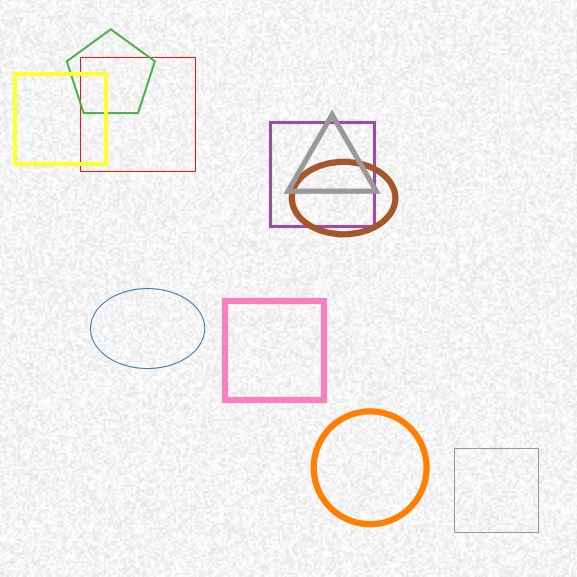[{"shape": "square", "thickness": 0.5, "radius": 0.5, "center": [0.239, 0.802]}, {"shape": "oval", "thickness": 0.5, "radius": 0.49, "center": [0.256, 0.43]}, {"shape": "pentagon", "thickness": 1, "radius": 0.4, "center": [0.192, 0.868]}, {"shape": "square", "thickness": 1.5, "radius": 0.45, "center": [0.558, 0.698]}, {"shape": "circle", "thickness": 3, "radius": 0.49, "center": [0.641, 0.189]}, {"shape": "square", "thickness": 2, "radius": 0.39, "center": [0.105, 0.793]}, {"shape": "oval", "thickness": 3, "radius": 0.45, "center": [0.595, 0.656]}, {"shape": "square", "thickness": 3, "radius": 0.43, "center": [0.475, 0.392]}, {"shape": "triangle", "thickness": 2.5, "radius": 0.44, "center": [0.575, 0.712]}, {"shape": "square", "thickness": 0.5, "radius": 0.36, "center": [0.858, 0.151]}]